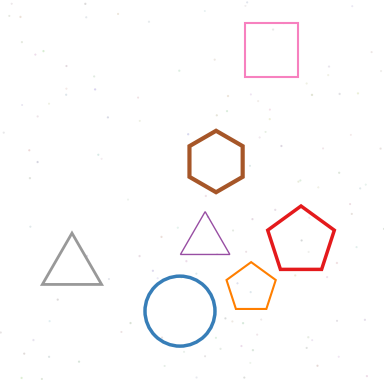[{"shape": "pentagon", "thickness": 2.5, "radius": 0.45, "center": [0.782, 0.374]}, {"shape": "circle", "thickness": 2.5, "radius": 0.45, "center": [0.467, 0.192]}, {"shape": "triangle", "thickness": 1, "radius": 0.37, "center": [0.533, 0.376]}, {"shape": "pentagon", "thickness": 1.5, "radius": 0.34, "center": [0.652, 0.252]}, {"shape": "hexagon", "thickness": 3, "radius": 0.4, "center": [0.561, 0.581]}, {"shape": "square", "thickness": 1.5, "radius": 0.35, "center": [0.705, 0.87]}, {"shape": "triangle", "thickness": 2, "radius": 0.44, "center": [0.187, 0.306]}]